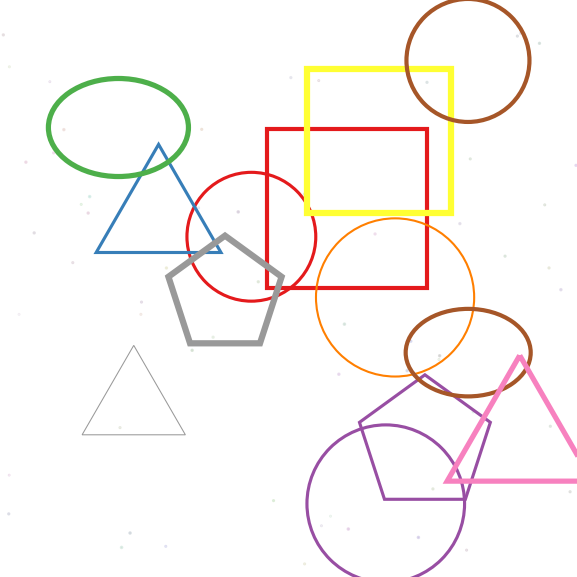[{"shape": "square", "thickness": 2, "radius": 0.69, "center": [0.601, 0.638]}, {"shape": "circle", "thickness": 1.5, "radius": 0.56, "center": [0.435, 0.589]}, {"shape": "triangle", "thickness": 1.5, "radius": 0.62, "center": [0.275, 0.624]}, {"shape": "oval", "thickness": 2.5, "radius": 0.61, "center": [0.205, 0.778]}, {"shape": "circle", "thickness": 1.5, "radius": 0.68, "center": [0.668, 0.127]}, {"shape": "pentagon", "thickness": 1.5, "radius": 0.6, "center": [0.736, 0.231]}, {"shape": "circle", "thickness": 1, "radius": 0.68, "center": [0.684, 0.484]}, {"shape": "square", "thickness": 3, "radius": 0.62, "center": [0.656, 0.754]}, {"shape": "oval", "thickness": 2, "radius": 0.54, "center": [0.811, 0.389]}, {"shape": "circle", "thickness": 2, "radius": 0.53, "center": [0.81, 0.894]}, {"shape": "triangle", "thickness": 2.5, "radius": 0.73, "center": [0.9, 0.239]}, {"shape": "triangle", "thickness": 0.5, "radius": 0.52, "center": [0.232, 0.298]}, {"shape": "pentagon", "thickness": 3, "radius": 0.52, "center": [0.39, 0.488]}]